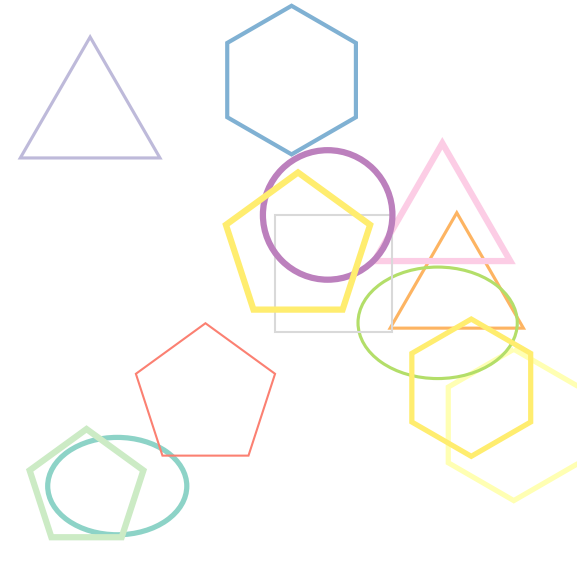[{"shape": "oval", "thickness": 2.5, "radius": 0.6, "center": [0.203, 0.157]}, {"shape": "hexagon", "thickness": 2.5, "radius": 0.66, "center": [0.89, 0.263]}, {"shape": "triangle", "thickness": 1.5, "radius": 0.7, "center": [0.156, 0.795]}, {"shape": "pentagon", "thickness": 1, "radius": 0.63, "center": [0.356, 0.313]}, {"shape": "hexagon", "thickness": 2, "radius": 0.64, "center": [0.505, 0.86]}, {"shape": "triangle", "thickness": 1.5, "radius": 0.67, "center": [0.791, 0.498]}, {"shape": "oval", "thickness": 1.5, "radius": 0.69, "center": [0.758, 0.44]}, {"shape": "triangle", "thickness": 3, "radius": 0.68, "center": [0.766, 0.615]}, {"shape": "square", "thickness": 1, "radius": 0.51, "center": [0.578, 0.525]}, {"shape": "circle", "thickness": 3, "radius": 0.56, "center": [0.567, 0.627]}, {"shape": "pentagon", "thickness": 3, "radius": 0.52, "center": [0.15, 0.153]}, {"shape": "pentagon", "thickness": 3, "radius": 0.66, "center": [0.516, 0.569]}, {"shape": "hexagon", "thickness": 2.5, "radius": 0.59, "center": [0.816, 0.328]}]